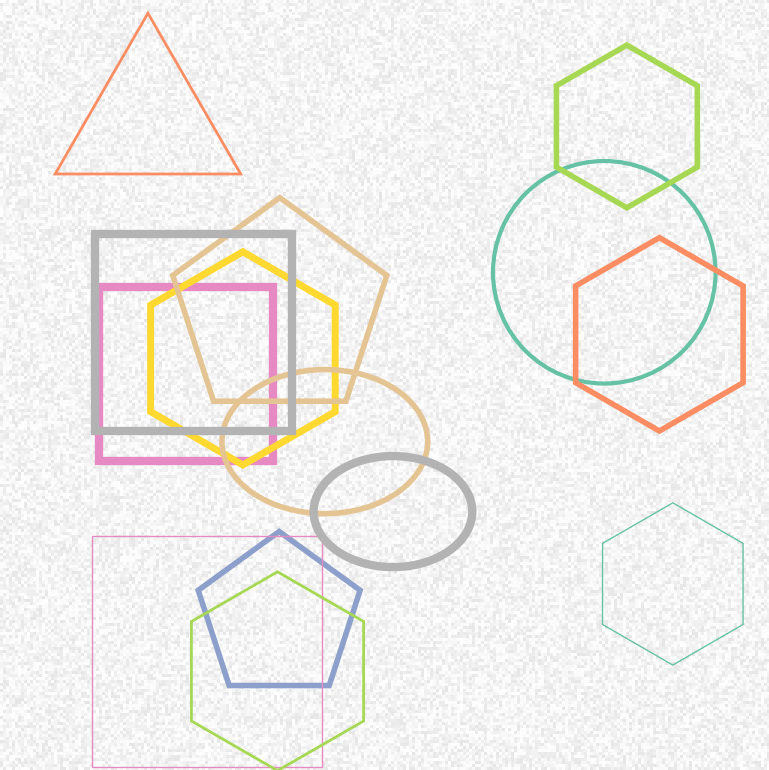[{"shape": "hexagon", "thickness": 0.5, "radius": 0.53, "center": [0.874, 0.242]}, {"shape": "circle", "thickness": 1.5, "radius": 0.72, "center": [0.785, 0.646]}, {"shape": "triangle", "thickness": 1, "radius": 0.7, "center": [0.192, 0.844]}, {"shape": "hexagon", "thickness": 2, "radius": 0.63, "center": [0.856, 0.566]}, {"shape": "pentagon", "thickness": 2, "radius": 0.55, "center": [0.363, 0.199]}, {"shape": "square", "thickness": 3, "radius": 0.57, "center": [0.242, 0.514]}, {"shape": "square", "thickness": 0.5, "radius": 0.75, "center": [0.269, 0.154]}, {"shape": "hexagon", "thickness": 2, "radius": 0.53, "center": [0.814, 0.836]}, {"shape": "hexagon", "thickness": 1, "radius": 0.65, "center": [0.36, 0.128]}, {"shape": "hexagon", "thickness": 2.5, "radius": 0.69, "center": [0.315, 0.535]}, {"shape": "oval", "thickness": 2, "radius": 0.67, "center": [0.422, 0.427]}, {"shape": "pentagon", "thickness": 2, "radius": 0.73, "center": [0.363, 0.597]}, {"shape": "oval", "thickness": 3, "radius": 0.52, "center": [0.51, 0.336]}, {"shape": "square", "thickness": 3, "radius": 0.64, "center": [0.252, 0.568]}]